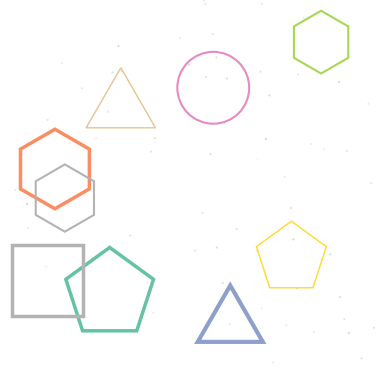[{"shape": "pentagon", "thickness": 2.5, "radius": 0.6, "center": [0.285, 0.238]}, {"shape": "hexagon", "thickness": 2.5, "radius": 0.52, "center": [0.143, 0.561]}, {"shape": "triangle", "thickness": 3, "radius": 0.49, "center": [0.598, 0.161]}, {"shape": "circle", "thickness": 1.5, "radius": 0.47, "center": [0.554, 0.772]}, {"shape": "hexagon", "thickness": 1.5, "radius": 0.41, "center": [0.834, 0.891]}, {"shape": "pentagon", "thickness": 1, "radius": 0.48, "center": [0.757, 0.33]}, {"shape": "triangle", "thickness": 1, "radius": 0.52, "center": [0.314, 0.72]}, {"shape": "square", "thickness": 2.5, "radius": 0.46, "center": [0.124, 0.272]}, {"shape": "hexagon", "thickness": 1.5, "radius": 0.44, "center": [0.168, 0.486]}]